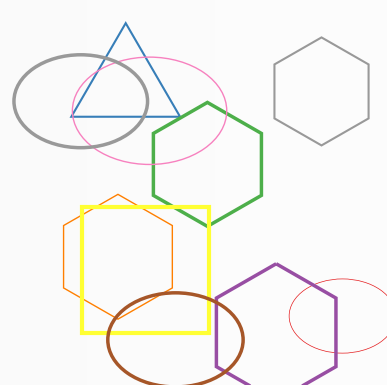[{"shape": "oval", "thickness": 0.5, "radius": 0.69, "center": [0.884, 0.179]}, {"shape": "triangle", "thickness": 1.5, "radius": 0.81, "center": [0.324, 0.778]}, {"shape": "hexagon", "thickness": 2.5, "radius": 0.8, "center": [0.535, 0.573]}, {"shape": "hexagon", "thickness": 2.5, "radius": 0.89, "center": [0.713, 0.137]}, {"shape": "hexagon", "thickness": 1, "radius": 0.81, "center": [0.304, 0.333]}, {"shape": "square", "thickness": 3, "radius": 0.82, "center": [0.376, 0.299]}, {"shape": "oval", "thickness": 2.5, "radius": 0.87, "center": [0.453, 0.117]}, {"shape": "oval", "thickness": 1, "radius": 1.0, "center": [0.386, 0.712]}, {"shape": "oval", "thickness": 2.5, "radius": 0.86, "center": [0.208, 0.737]}, {"shape": "hexagon", "thickness": 1.5, "radius": 0.7, "center": [0.83, 0.763]}]